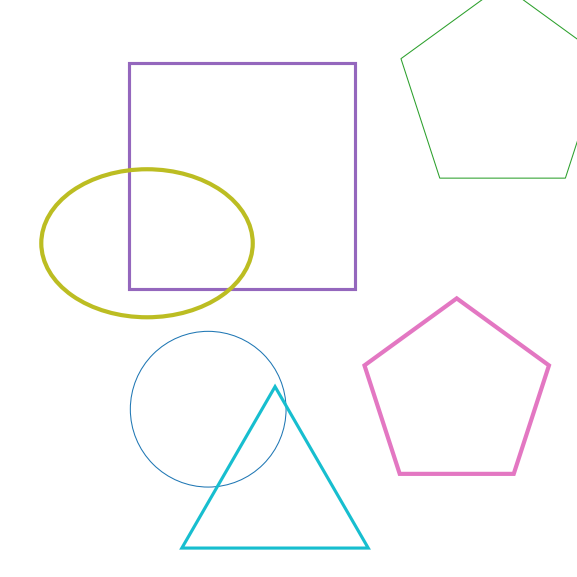[{"shape": "circle", "thickness": 0.5, "radius": 0.67, "center": [0.361, 0.291]}, {"shape": "pentagon", "thickness": 0.5, "radius": 0.93, "center": [0.87, 0.84]}, {"shape": "square", "thickness": 1.5, "radius": 0.98, "center": [0.419, 0.695]}, {"shape": "pentagon", "thickness": 2, "radius": 0.84, "center": [0.791, 0.314]}, {"shape": "oval", "thickness": 2, "radius": 0.92, "center": [0.255, 0.578]}, {"shape": "triangle", "thickness": 1.5, "radius": 0.93, "center": [0.476, 0.143]}]